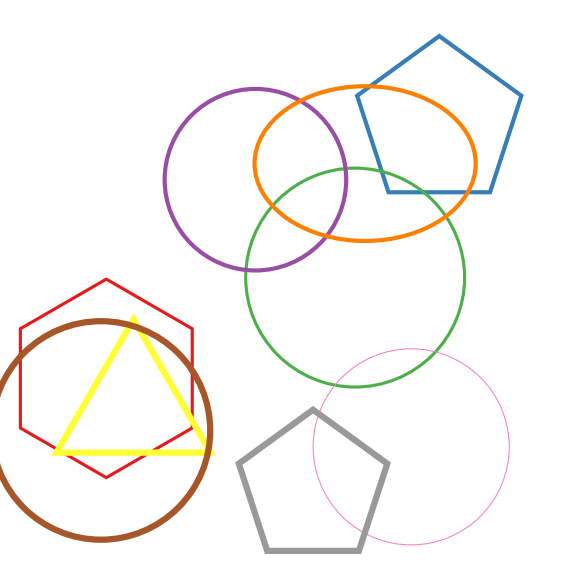[{"shape": "hexagon", "thickness": 1.5, "radius": 0.86, "center": [0.184, 0.344]}, {"shape": "pentagon", "thickness": 2, "radius": 0.75, "center": [0.761, 0.787]}, {"shape": "circle", "thickness": 1.5, "radius": 0.95, "center": [0.615, 0.518]}, {"shape": "circle", "thickness": 2, "radius": 0.79, "center": [0.442, 0.688]}, {"shape": "oval", "thickness": 2, "radius": 0.96, "center": [0.632, 0.716]}, {"shape": "triangle", "thickness": 3, "radius": 0.77, "center": [0.231, 0.292]}, {"shape": "circle", "thickness": 3, "radius": 0.95, "center": [0.175, 0.254]}, {"shape": "circle", "thickness": 0.5, "radius": 0.85, "center": [0.712, 0.225]}, {"shape": "pentagon", "thickness": 3, "radius": 0.68, "center": [0.542, 0.155]}]